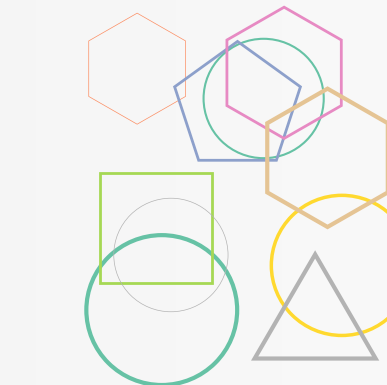[{"shape": "circle", "thickness": 1.5, "radius": 0.78, "center": [0.68, 0.744]}, {"shape": "circle", "thickness": 3, "radius": 0.97, "center": [0.417, 0.195]}, {"shape": "hexagon", "thickness": 0.5, "radius": 0.72, "center": [0.354, 0.822]}, {"shape": "pentagon", "thickness": 2, "radius": 0.85, "center": [0.613, 0.722]}, {"shape": "hexagon", "thickness": 2, "radius": 0.85, "center": [0.733, 0.811]}, {"shape": "square", "thickness": 2, "radius": 0.72, "center": [0.402, 0.408]}, {"shape": "circle", "thickness": 2.5, "radius": 0.91, "center": [0.882, 0.311]}, {"shape": "hexagon", "thickness": 3, "radius": 0.9, "center": [0.845, 0.59]}, {"shape": "circle", "thickness": 0.5, "radius": 0.74, "center": [0.441, 0.338]}, {"shape": "triangle", "thickness": 3, "radius": 0.9, "center": [0.813, 0.159]}]